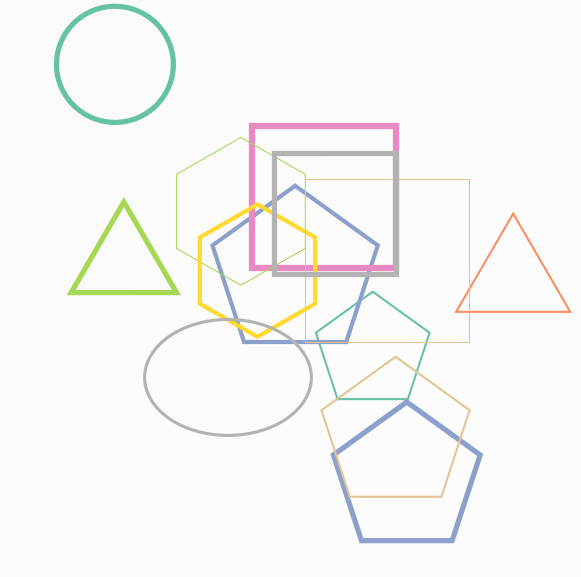[{"shape": "circle", "thickness": 2.5, "radius": 0.5, "center": [0.198, 0.888]}, {"shape": "pentagon", "thickness": 1, "radius": 0.51, "center": [0.641, 0.391]}, {"shape": "triangle", "thickness": 1, "radius": 0.57, "center": [0.883, 0.516]}, {"shape": "pentagon", "thickness": 2.5, "radius": 0.66, "center": [0.7, 0.17]}, {"shape": "pentagon", "thickness": 2, "radius": 0.75, "center": [0.508, 0.528]}, {"shape": "square", "thickness": 3, "radius": 0.62, "center": [0.557, 0.658]}, {"shape": "hexagon", "thickness": 0.5, "radius": 0.64, "center": [0.414, 0.633]}, {"shape": "triangle", "thickness": 2.5, "radius": 0.52, "center": [0.213, 0.545]}, {"shape": "hexagon", "thickness": 2, "radius": 0.57, "center": [0.443, 0.531]}, {"shape": "square", "thickness": 0.5, "radius": 0.71, "center": [0.665, 0.548]}, {"shape": "pentagon", "thickness": 1, "radius": 0.67, "center": [0.681, 0.247]}, {"shape": "oval", "thickness": 1.5, "radius": 0.72, "center": [0.392, 0.346]}, {"shape": "square", "thickness": 2.5, "radius": 0.52, "center": [0.576, 0.63]}]